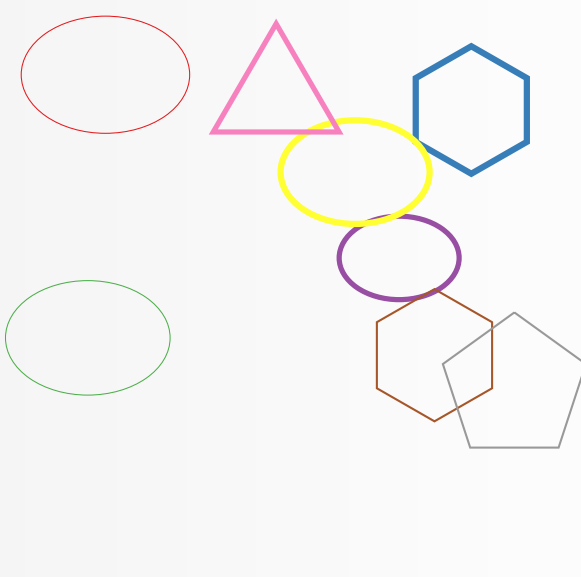[{"shape": "oval", "thickness": 0.5, "radius": 0.72, "center": [0.181, 0.87]}, {"shape": "hexagon", "thickness": 3, "radius": 0.55, "center": [0.811, 0.809]}, {"shape": "oval", "thickness": 0.5, "radius": 0.71, "center": [0.151, 0.414]}, {"shape": "oval", "thickness": 2.5, "radius": 0.52, "center": [0.687, 0.552]}, {"shape": "oval", "thickness": 3, "radius": 0.64, "center": [0.611, 0.701]}, {"shape": "hexagon", "thickness": 1, "radius": 0.57, "center": [0.748, 0.384]}, {"shape": "triangle", "thickness": 2.5, "radius": 0.62, "center": [0.475, 0.833]}, {"shape": "pentagon", "thickness": 1, "radius": 0.65, "center": [0.885, 0.329]}]